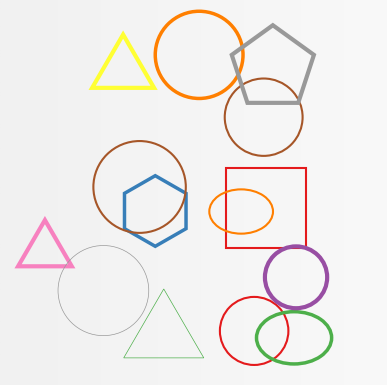[{"shape": "circle", "thickness": 1.5, "radius": 0.44, "center": [0.656, 0.14]}, {"shape": "square", "thickness": 1.5, "radius": 0.52, "center": [0.687, 0.461]}, {"shape": "hexagon", "thickness": 2.5, "radius": 0.46, "center": [0.401, 0.452]}, {"shape": "oval", "thickness": 2.5, "radius": 0.48, "center": [0.759, 0.123]}, {"shape": "triangle", "thickness": 0.5, "radius": 0.6, "center": [0.423, 0.13]}, {"shape": "circle", "thickness": 3, "radius": 0.4, "center": [0.764, 0.28]}, {"shape": "oval", "thickness": 1.5, "radius": 0.41, "center": [0.622, 0.451]}, {"shape": "circle", "thickness": 2.5, "radius": 0.57, "center": [0.514, 0.858]}, {"shape": "triangle", "thickness": 3, "radius": 0.46, "center": [0.318, 0.818]}, {"shape": "circle", "thickness": 1.5, "radius": 0.5, "center": [0.68, 0.696]}, {"shape": "circle", "thickness": 1.5, "radius": 0.6, "center": [0.36, 0.514]}, {"shape": "triangle", "thickness": 3, "radius": 0.4, "center": [0.116, 0.348]}, {"shape": "pentagon", "thickness": 3, "radius": 0.56, "center": [0.704, 0.823]}, {"shape": "circle", "thickness": 0.5, "radius": 0.59, "center": [0.267, 0.245]}]